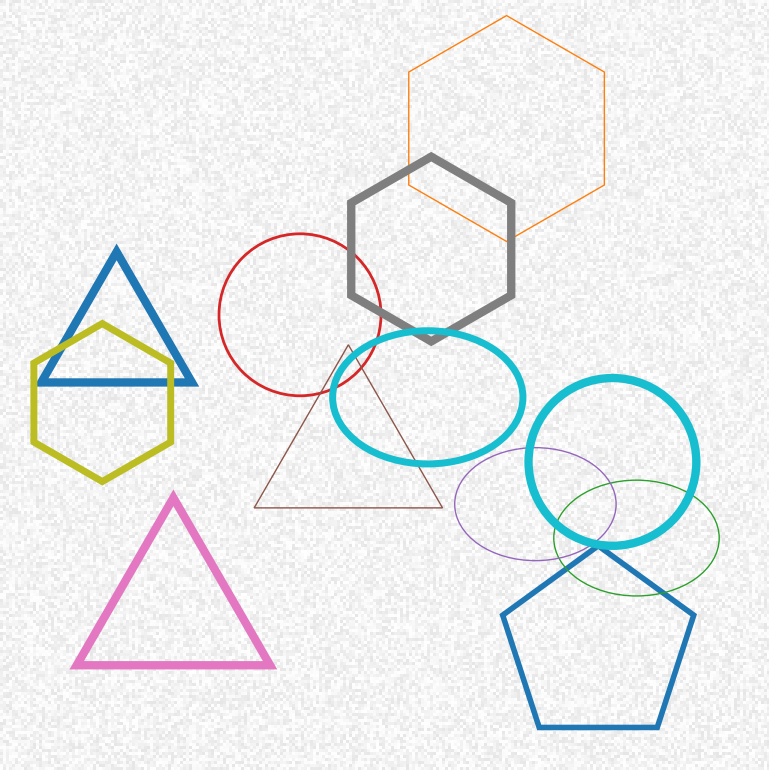[{"shape": "triangle", "thickness": 3, "radius": 0.57, "center": [0.151, 0.56]}, {"shape": "pentagon", "thickness": 2, "radius": 0.65, "center": [0.777, 0.161]}, {"shape": "hexagon", "thickness": 0.5, "radius": 0.73, "center": [0.658, 0.833]}, {"shape": "oval", "thickness": 0.5, "radius": 0.54, "center": [0.827, 0.301]}, {"shape": "circle", "thickness": 1, "radius": 0.53, "center": [0.39, 0.591]}, {"shape": "oval", "thickness": 0.5, "radius": 0.52, "center": [0.695, 0.345]}, {"shape": "triangle", "thickness": 0.5, "radius": 0.71, "center": [0.452, 0.411]}, {"shape": "triangle", "thickness": 3, "radius": 0.72, "center": [0.225, 0.209]}, {"shape": "hexagon", "thickness": 3, "radius": 0.6, "center": [0.56, 0.677]}, {"shape": "hexagon", "thickness": 2.5, "radius": 0.51, "center": [0.133, 0.477]}, {"shape": "circle", "thickness": 3, "radius": 0.54, "center": [0.795, 0.4]}, {"shape": "oval", "thickness": 2.5, "radius": 0.62, "center": [0.556, 0.484]}]